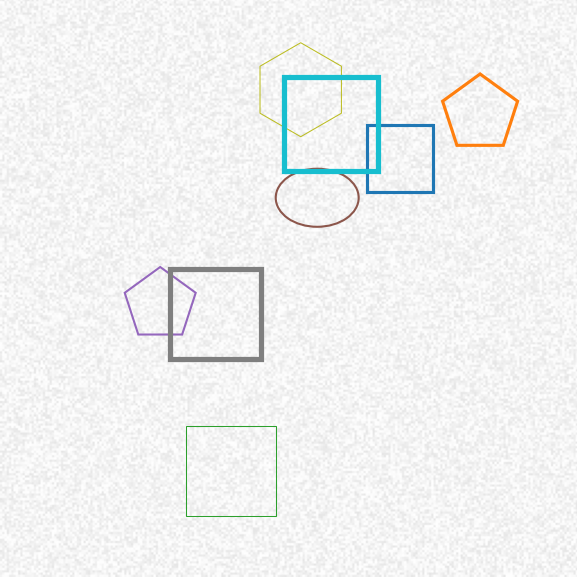[{"shape": "square", "thickness": 1.5, "radius": 0.29, "center": [0.692, 0.725]}, {"shape": "pentagon", "thickness": 1.5, "radius": 0.34, "center": [0.831, 0.803]}, {"shape": "square", "thickness": 0.5, "radius": 0.39, "center": [0.4, 0.183]}, {"shape": "pentagon", "thickness": 1, "radius": 0.32, "center": [0.277, 0.472]}, {"shape": "oval", "thickness": 1, "radius": 0.36, "center": [0.549, 0.657]}, {"shape": "square", "thickness": 2.5, "radius": 0.39, "center": [0.373, 0.456]}, {"shape": "hexagon", "thickness": 0.5, "radius": 0.41, "center": [0.521, 0.844]}, {"shape": "square", "thickness": 2.5, "radius": 0.41, "center": [0.573, 0.784]}]